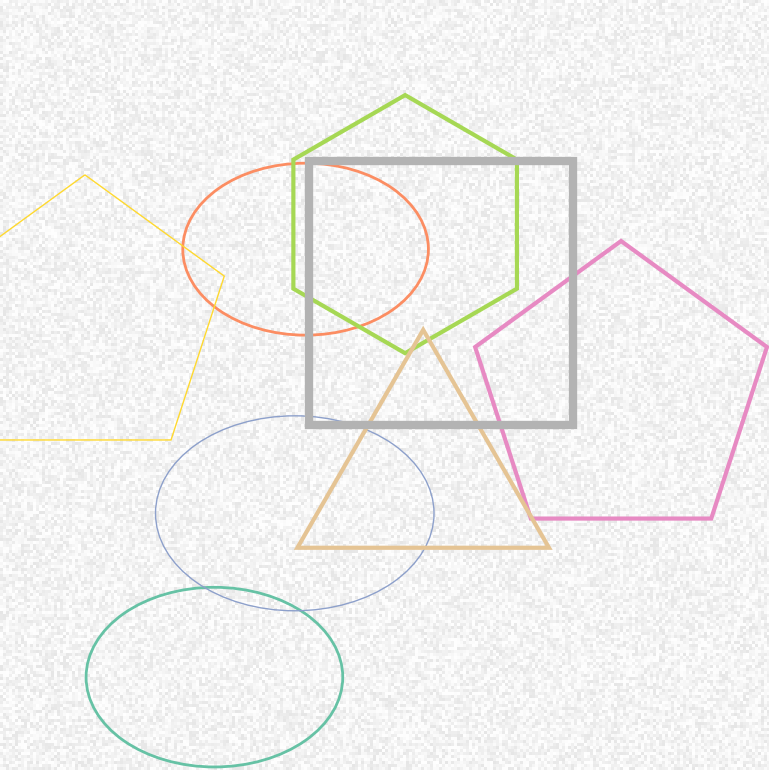[{"shape": "oval", "thickness": 1, "radius": 0.83, "center": [0.278, 0.121]}, {"shape": "oval", "thickness": 1, "radius": 0.8, "center": [0.397, 0.676]}, {"shape": "oval", "thickness": 0.5, "radius": 0.9, "center": [0.383, 0.333]}, {"shape": "pentagon", "thickness": 1.5, "radius": 1.0, "center": [0.807, 0.488]}, {"shape": "hexagon", "thickness": 1.5, "radius": 0.84, "center": [0.526, 0.709]}, {"shape": "pentagon", "thickness": 0.5, "radius": 0.95, "center": [0.11, 0.583]}, {"shape": "triangle", "thickness": 1.5, "radius": 0.94, "center": [0.55, 0.383]}, {"shape": "square", "thickness": 3, "radius": 0.86, "center": [0.573, 0.619]}]